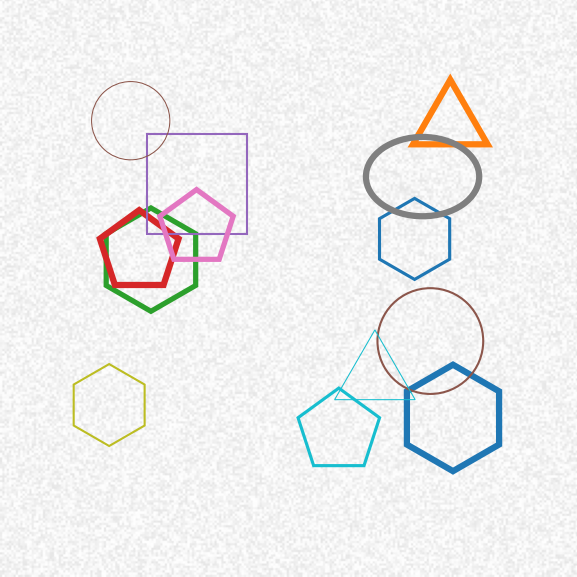[{"shape": "hexagon", "thickness": 1.5, "radius": 0.35, "center": [0.718, 0.585]}, {"shape": "hexagon", "thickness": 3, "radius": 0.46, "center": [0.784, 0.275]}, {"shape": "triangle", "thickness": 3, "radius": 0.37, "center": [0.78, 0.787]}, {"shape": "hexagon", "thickness": 2.5, "radius": 0.45, "center": [0.261, 0.55]}, {"shape": "pentagon", "thickness": 3, "radius": 0.36, "center": [0.241, 0.564]}, {"shape": "square", "thickness": 1, "radius": 0.43, "center": [0.341, 0.68]}, {"shape": "circle", "thickness": 1, "radius": 0.46, "center": [0.745, 0.409]}, {"shape": "circle", "thickness": 0.5, "radius": 0.34, "center": [0.226, 0.79]}, {"shape": "pentagon", "thickness": 2.5, "radius": 0.33, "center": [0.34, 0.604]}, {"shape": "oval", "thickness": 3, "radius": 0.49, "center": [0.732, 0.693]}, {"shape": "hexagon", "thickness": 1, "radius": 0.35, "center": [0.189, 0.298]}, {"shape": "pentagon", "thickness": 1.5, "radius": 0.37, "center": [0.587, 0.253]}, {"shape": "triangle", "thickness": 0.5, "radius": 0.4, "center": [0.649, 0.347]}]